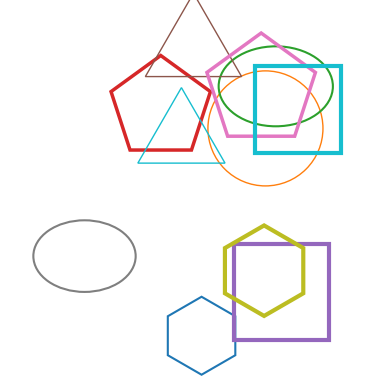[{"shape": "hexagon", "thickness": 1.5, "radius": 0.51, "center": [0.524, 0.128]}, {"shape": "circle", "thickness": 1, "radius": 0.75, "center": [0.689, 0.667]}, {"shape": "oval", "thickness": 1.5, "radius": 0.74, "center": [0.716, 0.776]}, {"shape": "pentagon", "thickness": 2.5, "radius": 0.68, "center": [0.418, 0.72]}, {"shape": "square", "thickness": 3, "radius": 0.62, "center": [0.731, 0.241]}, {"shape": "triangle", "thickness": 1, "radius": 0.72, "center": [0.503, 0.873]}, {"shape": "pentagon", "thickness": 2.5, "radius": 0.74, "center": [0.678, 0.766]}, {"shape": "oval", "thickness": 1.5, "radius": 0.66, "center": [0.22, 0.335]}, {"shape": "hexagon", "thickness": 3, "radius": 0.59, "center": [0.686, 0.297]}, {"shape": "triangle", "thickness": 1, "radius": 0.65, "center": [0.471, 0.642]}, {"shape": "square", "thickness": 3, "radius": 0.56, "center": [0.773, 0.716]}]